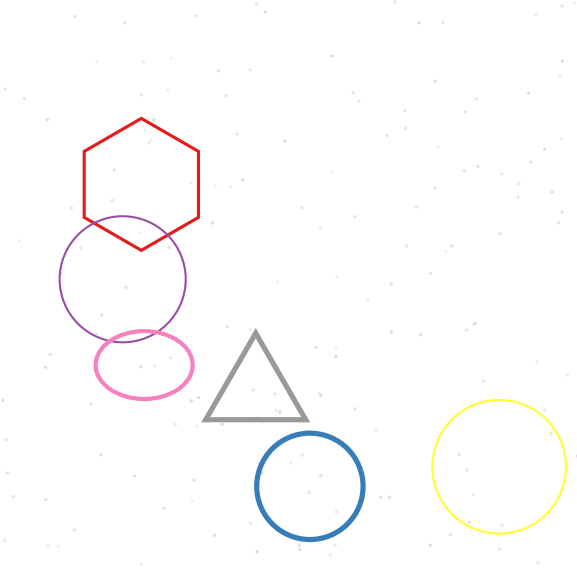[{"shape": "hexagon", "thickness": 1.5, "radius": 0.57, "center": [0.245, 0.68]}, {"shape": "circle", "thickness": 2.5, "radius": 0.46, "center": [0.537, 0.157]}, {"shape": "circle", "thickness": 1, "radius": 0.55, "center": [0.212, 0.516]}, {"shape": "circle", "thickness": 1, "radius": 0.58, "center": [0.864, 0.191]}, {"shape": "oval", "thickness": 2, "radius": 0.42, "center": [0.25, 0.367]}, {"shape": "triangle", "thickness": 2.5, "radius": 0.5, "center": [0.443, 0.322]}]